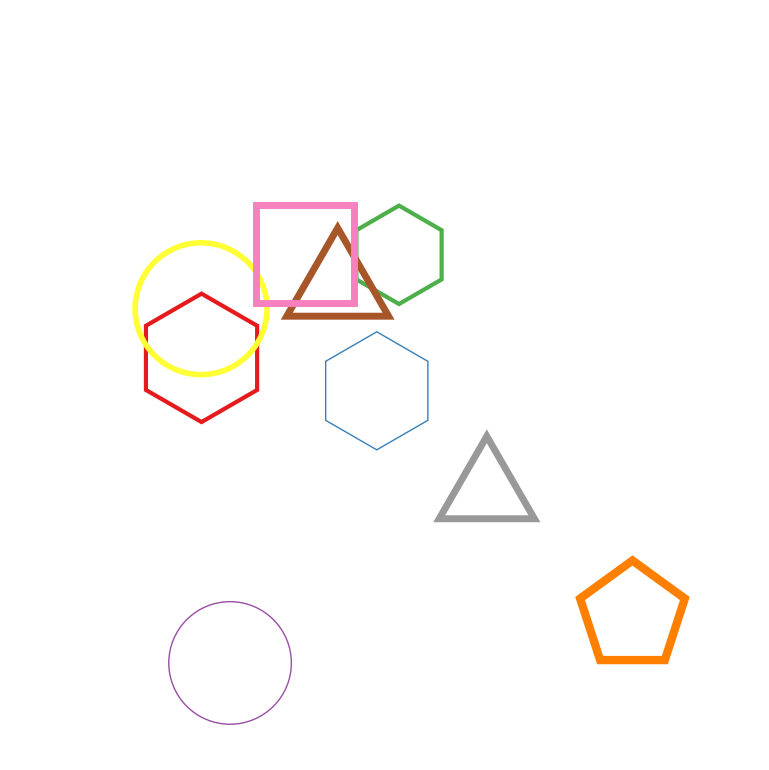[{"shape": "hexagon", "thickness": 1.5, "radius": 0.42, "center": [0.262, 0.535]}, {"shape": "hexagon", "thickness": 0.5, "radius": 0.38, "center": [0.489, 0.492]}, {"shape": "hexagon", "thickness": 1.5, "radius": 0.32, "center": [0.518, 0.669]}, {"shape": "circle", "thickness": 0.5, "radius": 0.4, "center": [0.299, 0.139]}, {"shape": "pentagon", "thickness": 3, "radius": 0.36, "center": [0.821, 0.201]}, {"shape": "circle", "thickness": 2, "radius": 0.43, "center": [0.261, 0.599]}, {"shape": "triangle", "thickness": 2.5, "radius": 0.38, "center": [0.439, 0.628]}, {"shape": "square", "thickness": 2.5, "radius": 0.32, "center": [0.396, 0.67]}, {"shape": "triangle", "thickness": 2.5, "radius": 0.36, "center": [0.632, 0.362]}]